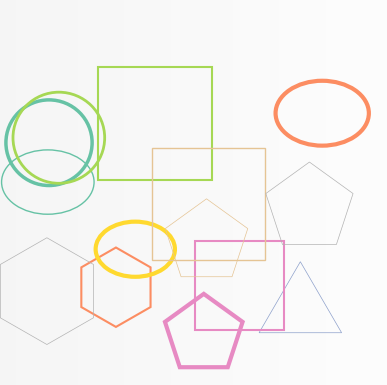[{"shape": "circle", "thickness": 2.5, "radius": 0.56, "center": [0.126, 0.629]}, {"shape": "oval", "thickness": 1, "radius": 0.6, "center": [0.123, 0.527]}, {"shape": "oval", "thickness": 3, "radius": 0.6, "center": [0.832, 0.706]}, {"shape": "hexagon", "thickness": 1.5, "radius": 0.52, "center": [0.299, 0.254]}, {"shape": "triangle", "thickness": 0.5, "radius": 0.61, "center": [0.775, 0.197]}, {"shape": "pentagon", "thickness": 3, "radius": 0.53, "center": [0.526, 0.131]}, {"shape": "square", "thickness": 1.5, "radius": 0.58, "center": [0.618, 0.259]}, {"shape": "square", "thickness": 1.5, "radius": 0.73, "center": [0.4, 0.679]}, {"shape": "circle", "thickness": 2, "radius": 0.59, "center": [0.152, 0.642]}, {"shape": "oval", "thickness": 3, "radius": 0.51, "center": [0.349, 0.353]}, {"shape": "square", "thickness": 1, "radius": 0.73, "center": [0.538, 0.471]}, {"shape": "pentagon", "thickness": 0.5, "radius": 0.56, "center": [0.533, 0.372]}, {"shape": "hexagon", "thickness": 0.5, "radius": 0.69, "center": [0.121, 0.244]}, {"shape": "pentagon", "thickness": 0.5, "radius": 0.59, "center": [0.799, 0.461]}]